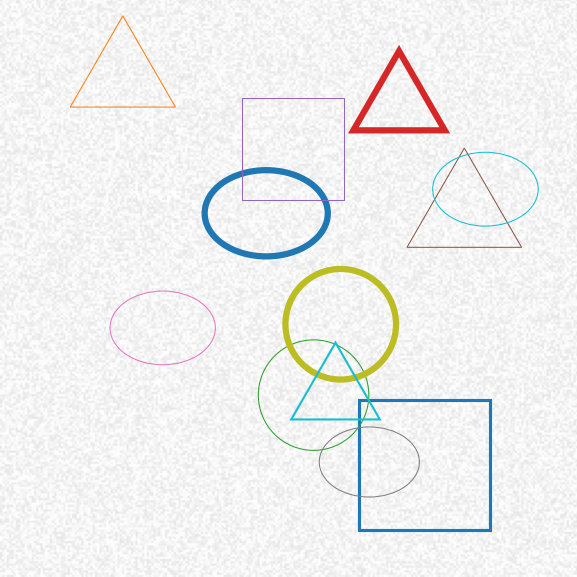[{"shape": "oval", "thickness": 3, "radius": 0.53, "center": [0.461, 0.63]}, {"shape": "square", "thickness": 1.5, "radius": 0.56, "center": [0.735, 0.194]}, {"shape": "triangle", "thickness": 0.5, "radius": 0.53, "center": [0.213, 0.866]}, {"shape": "circle", "thickness": 0.5, "radius": 0.48, "center": [0.543, 0.315]}, {"shape": "triangle", "thickness": 3, "radius": 0.46, "center": [0.691, 0.819]}, {"shape": "square", "thickness": 0.5, "radius": 0.44, "center": [0.507, 0.741]}, {"shape": "triangle", "thickness": 0.5, "radius": 0.57, "center": [0.804, 0.628]}, {"shape": "oval", "thickness": 0.5, "radius": 0.46, "center": [0.282, 0.431]}, {"shape": "oval", "thickness": 0.5, "radius": 0.43, "center": [0.64, 0.199]}, {"shape": "circle", "thickness": 3, "radius": 0.48, "center": [0.59, 0.438]}, {"shape": "triangle", "thickness": 1, "radius": 0.44, "center": [0.581, 0.317]}, {"shape": "oval", "thickness": 0.5, "radius": 0.46, "center": [0.841, 0.672]}]